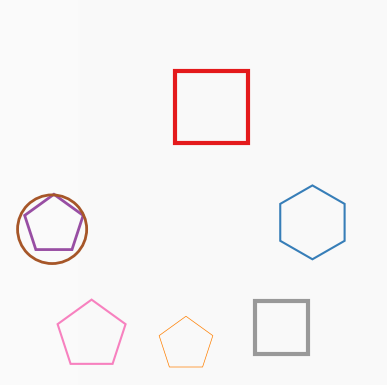[{"shape": "square", "thickness": 3, "radius": 0.47, "center": [0.546, 0.723]}, {"shape": "hexagon", "thickness": 1.5, "radius": 0.48, "center": [0.806, 0.422]}, {"shape": "pentagon", "thickness": 2, "radius": 0.4, "center": [0.139, 0.416]}, {"shape": "pentagon", "thickness": 0.5, "radius": 0.36, "center": [0.48, 0.106]}, {"shape": "circle", "thickness": 2, "radius": 0.45, "center": [0.134, 0.405]}, {"shape": "pentagon", "thickness": 1.5, "radius": 0.46, "center": [0.236, 0.13]}, {"shape": "square", "thickness": 3, "radius": 0.34, "center": [0.727, 0.15]}]